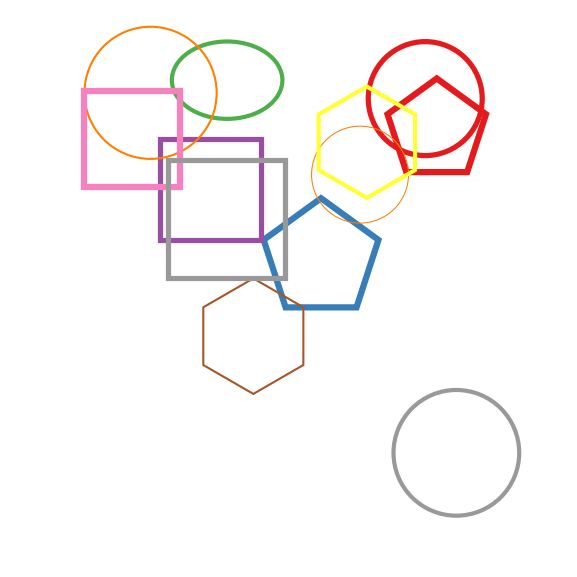[{"shape": "pentagon", "thickness": 3, "radius": 0.45, "center": [0.756, 0.774]}, {"shape": "circle", "thickness": 2.5, "radius": 0.49, "center": [0.736, 0.828]}, {"shape": "pentagon", "thickness": 3, "radius": 0.52, "center": [0.556, 0.551]}, {"shape": "oval", "thickness": 2, "radius": 0.48, "center": [0.393, 0.86]}, {"shape": "square", "thickness": 2.5, "radius": 0.44, "center": [0.364, 0.671]}, {"shape": "circle", "thickness": 1, "radius": 0.57, "center": [0.261, 0.838]}, {"shape": "circle", "thickness": 0.5, "radius": 0.42, "center": [0.623, 0.697]}, {"shape": "hexagon", "thickness": 2, "radius": 0.48, "center": [0.635, 0.753]}, {"shape": "hexagon", "thickness": 1, "radius": 0.5, "center": [0.439, 0.417]}, {"shape": "square", "thickness": 3, "radius": 0.42, "center": [0.228, 0.758]}, {"shape": "square", "thickness": 2.5, "radius": 0.51, "center": [0.393, 0.62]}, {"shape": "circle", "thickness": 2, "radius": 0.54, "center": [0.79, 0.215]}]